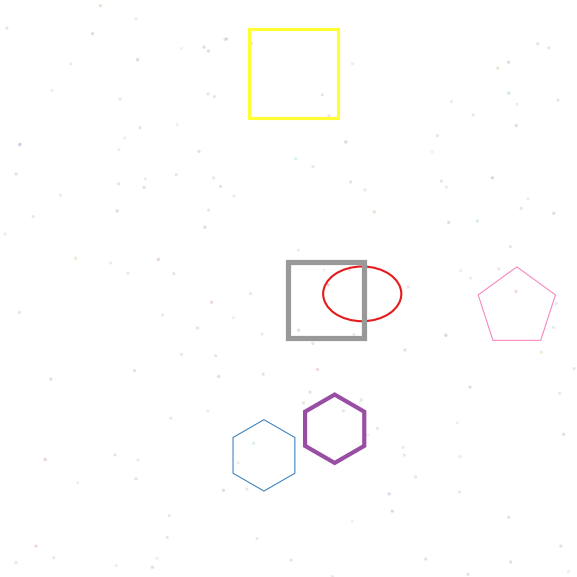[{"shape": "oval", "thickness": 1, "radius": 0.34, "center": [0.627, 0.49]}, {"shape": "hexagon", "thickness": 0.5, "radius": 0.31, "center": [0.457, 0.211]}, {"shape": "hexagon", "thickness": 2, "radius": 0.3, "center": [0.58, 0.257]}, {"shape": "square", "thickness": 1.5, "radius": 0.38, "center": [0.508, 0.872]}, {"shape": "pentagon", "thickness": 0.5, "radius": 0.35, "center": [0.895, 0.467]}, {"shape": "square", "thickness": 2.5, "radius": 0.33, "center": [0.565, 0.479]}]